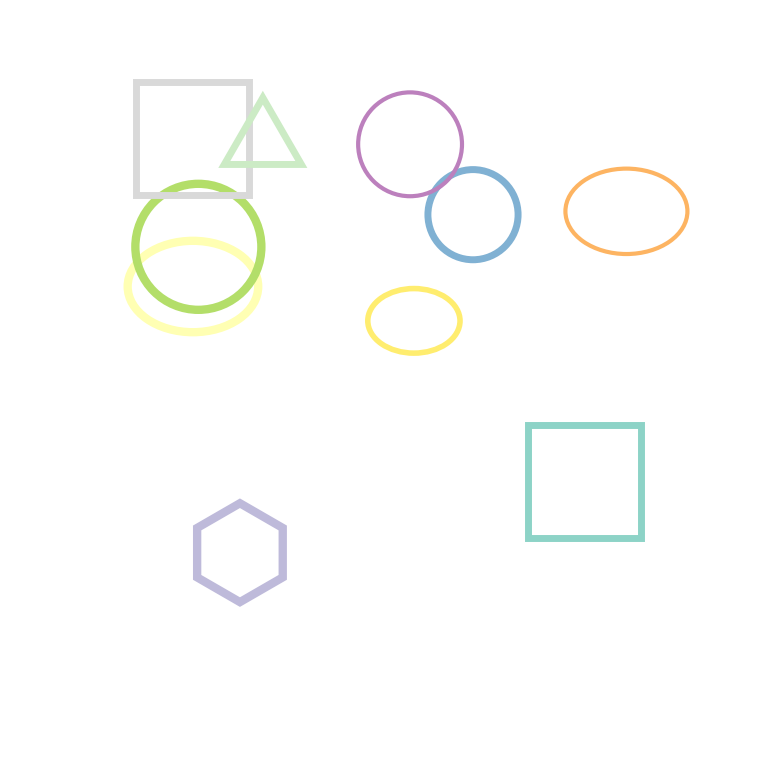[{"shape": "square", "thickness": 2.5, "radius": 0.37, "center": [0.759, 0.374]}, {"shape": "oval", "thickness": 3, "radius": 0.42, "center": [0.251, 0.628]}, {"shape": "hexagon", "thickness": 3, "radius": 0.32, "center": [0.312, 0.282]}, {"shape": "circle", "thickness": 2.5, "radius": 0.29, "center": [0.614, 0.721]}, {"shape": "oval", "thickness": 1.5, "radius": 0.4, "center": [0.814, 0.726]}, {"shape": "circle", "thickness": 3, "radius": 0.41, "center": [0.258, 0.679]}, {"shape": "square", "thickness": 2.5, "radius": 0.37, "center": [0.25, 0.821]}, {"shape": "circle", "thickness": 1.5, "radius": 0.34, "center": [0.533, 0.813]}, {"shape": "triangle", "thickness": 2.5, "radius": 0.29, "center": [0.341, 0.815]}, {"shape": "oval", "thickness": 2, "radius": 0.3, "center": [0.538, 0.583]}]